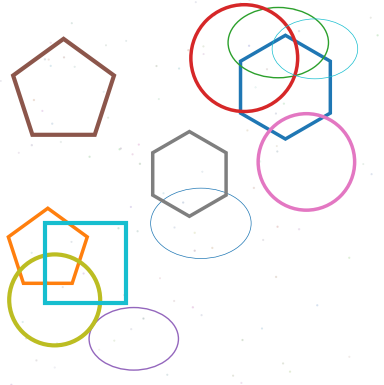[{"shape": "oval", "thickness": 0.5, "radius": 0.65, "center": [0.522, 0.42]}, {"shape": "hexagon", "thickness": 2.5, "radius": 0.67, "center": [0.741, 0.774]}, {"shape": "pentagon", "thickness": 2.5, "radius": 0.54, "center": [0.124, 0.351]}, {"shape": "oval", "thickness": 1, "radius": 0.65, "center": [0.723, 0.889]}, {"shape": "circle", "thickness": 2.5, "radius": 0.69, "center": [0.634, 0.849]}, {"shape": "oval", "thickness": 1, "radius": 0.58, "center": [0.347, 0.12]}, {"shape": "pentagon", "thickness": 3, "radius": 0.69, "center": [0.165, 0.761]}, {"shape": "circle", "thickness": 2.5, "radius": 0.63, "center": [0.796, 0.579]}, {"shape": "hexagon", "thickness": 2.5, "radius": 0.55, "center": [0.492, 0.548]}, {"shape": "circle", "thickness": 3, "radius": 0.59, "center": [0.142, 0.221]}, {"shape": "square", "thickness": 3, "radius": 0.52, "center": [0.222, 0.318]}, {"shape": "oval", "thickness": 0.5, "radius": 0.56, "center": [0.818, 0.873]}]